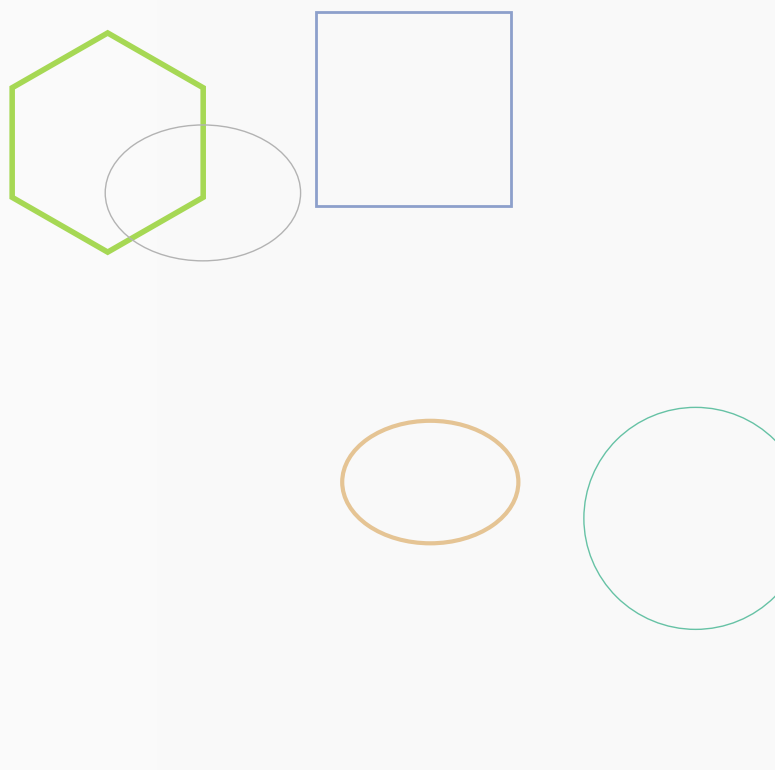[{"shape": "circle", "thickness": 0.5, "radius": 0.72, "center": [0.898, 0.327]}, {"shape": "square", "thickness": 1, "radius": 0.63, "center": [0.533, 0.859]}, {"shape": "hexagon", "thickness": 2, "radius": 0.71, "center": [0.139, 0.815]}, {"shape": "oval", "thickness": 1.5, "radius": 0.57, "center": [0.555, 0.374]}, {"shape": "oval", "thickness": 0.5, "radius": 0.63, "center": [0.262, 0.749]}]